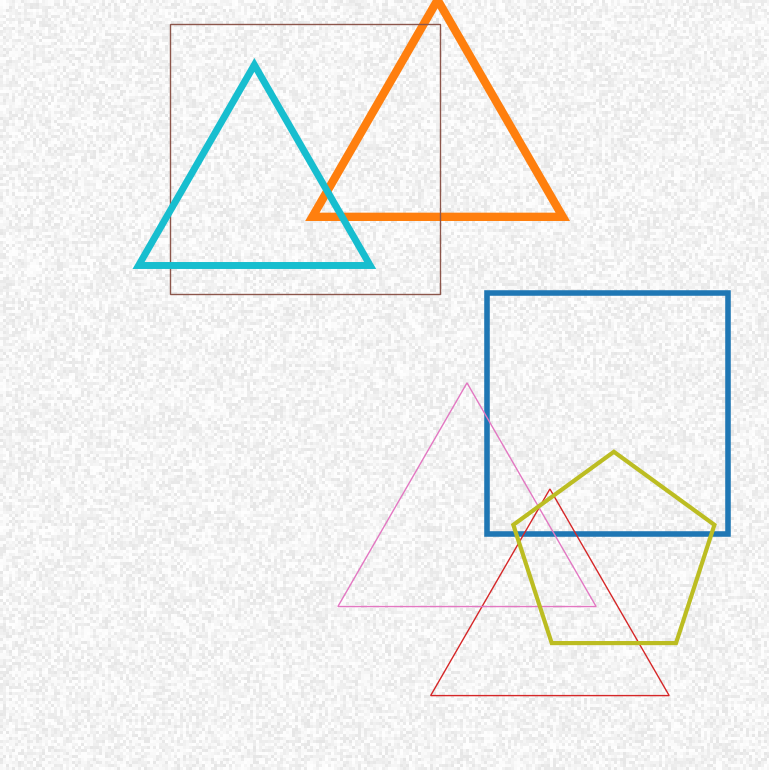[{"shape": "square", "thickness": 2, "radius": 0.78, "center": [0.789, 0.463]}, {"shape": "triangle", "thickness": 3, "radius": 0.94, "center": [0.568, 0.812]}, {"shape": "triangle", "thickness": 0.5, "radius": 0.89, "center": [0.714, 0.186]}, {"shape": "square", "thickness": 0.5, "radius": 0.88, "center": [0.396, 0.794]}, {"shape": "triangle", "thickness": 0.5, "radius": 0.97, "center": [0.606, 0.309]}, {"shape": "pentagon", "thickness": 1.5, "radius": 0.69, "center": [0.797, 0.276]}, {"shape": "triangle", "thickness": 2.5, "radius": 0.87, "center": [0.33, 0.742]}]